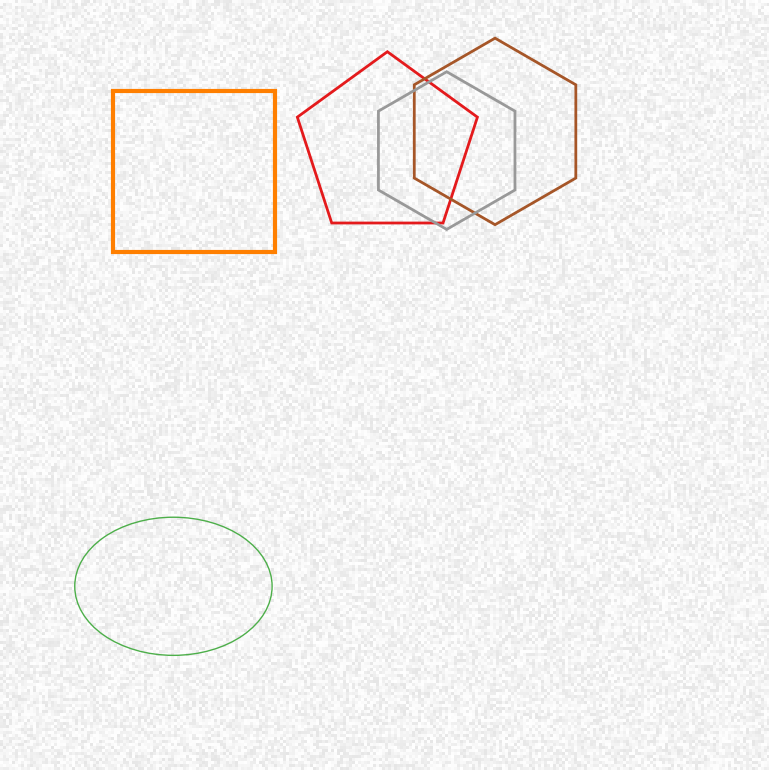[{"shape": "pentagon", "thickness": 1, "radius": 0.61, "center": [0.503, 0.81]}, {"shape": "oval", "thickness": 0.5, "radius": 0.64, "center": [0.225, 0.239]}, {"shape": "square", "thickness": 1.5, "radius": 0.53, "center": [0.252, 0.777]}, {"shape": "hexagon", "thickness": 1, "radius": 0.61, "center": [0.643, 0.829]}, {"shape": "hexagon", "thickness": 1, "radius": 0.51, "center": [0.58, 0.804]}]